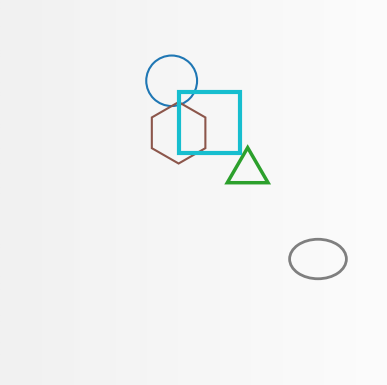[{"shape": "circle", "thickness": 1.5, "radius": 0.33, "center": [0.443, 0.79]}, {"shape": "triangle", "thickness": 2.5, "radius": 0.3, "center": [0.639, 0.556]}, {"shape": "hexagon", "thickness": 1.5, "radius": 0.4, "center": [0.461, 0.655]}, {"shape": "oval", "thickness": 2, "radius": 0.37, "center": [0.821, 0.327]}, {"shape": "square", "thickness": 3, "radius": 0.4, "center": [0.541, 0.683]}]